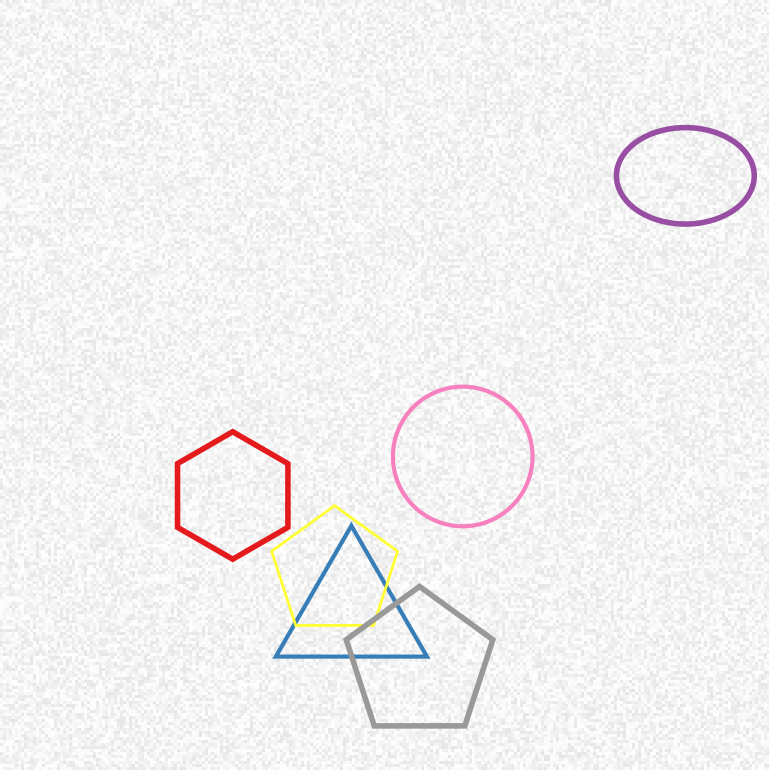[{"shape": "hexagon", "thickness": 2, "radius": 0.41, "center": [0.302, 0.357]}, {"shape": "triangle", "thickness": 1.5, "radius": 0.57, "center": [0.456, 0.204]}, {"shape": "oval", "thickness": 2, "radius": 0.45, "center": [0.89, 0.772]}, {"shape": "pentagon", "thickness": 1, "radius": 0.43, "center": [0.435, 0.257]}, {"shape": "circle", "thickness": 1.5, "radius": 0.45, "center": [0.601, 0.407]}, {"shape": "pentagon", "thickness": 2, "radius": 0.5, "center": [0.545, 0.138]}]